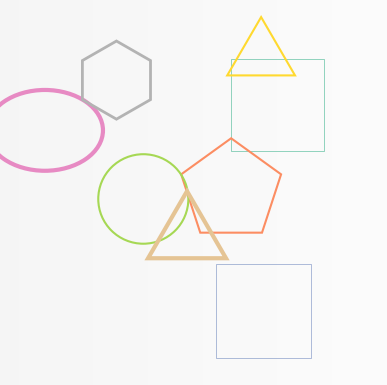[{"shape": "square", "thickness": 0.5, "radius": 0.6, "center": [0.717, 0.728]}, {"shape": "pentagon", "thickness": 1.5, "radius": 0.68, "center": [0.596, 0.505]}, {"shape": "square", "thickness": 0.5, "radius": 0.61, "center": [0.68, 0.193]}, {"shape": "oval", "thickness": 3, "radius": 0.75, "center": [0.116, 0.661]}, {"shape": "circle", "thickness": 1.5, "radius": 0.58, "center": [0.37, 0.483]}, {"shape": "triangle", "thickness": 1.5, "radius": 0.5, "center": [0.674, 0.855]}, {"shape": "triangle", "thickness": 3, "radius": 0.58, "center": [0.483, 0.387]}, {"shape": "hexagon", "thickness": 2, "radius": 0.51, "center": [0.301, 0.792]}]